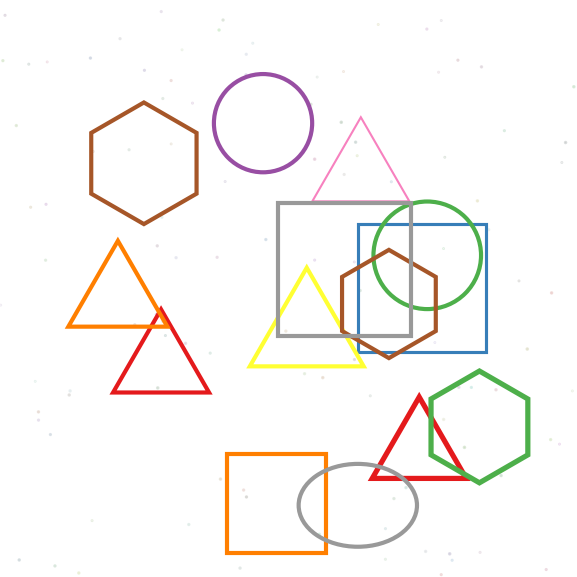[{"shape": "triangle", "thickness": 2, "radius": 0.48, "center": [0.279, 0.367]}, {"shape": "triangle", "thickness": 2.5, "radius": 0.47, "center": [0.726, 0.218]}, {"shape": "square", "thickness": 1.5, "radius": 0.55, "center": [0.731, 0.5]}, {"shape": "circle", "thickness": 2, "radius": 0.47, "center": [0.74, 0.557]}, {"shape": "hexagon", "thickness": 2.5, "radius": 0.48, "center": [0.83, 0.26]}, {"shape": "circle", "thickness": 2, "radius": 0.43, "center": [0.455, 0.786]}, {"shape": "triangle", "thickness": 2, "radius": 0.5, "center": [0.204, 0.483]}, {"shape": "square", "thickness": 2, "radius": 0.43, "center": [0.479, 0.127]}, {"shape": "triangle", "thickness": 2, "radius": 0.57, "center": [0.531, 0.422]}, {"shape": "hexagon", "thickness": 2, "radius": 0.47, "center": [0.673, 0.473]}, {"shape": "hexagon", "thickness": 2, "radius": 0.53, "center": [0.249, 0.716]}, {"shape": "triangle", "thickness": 1, "radius": 0.49, "center": [0.625, 0.699]}, {"shape": "oval", "thickness": 2, "radius": 0.51, "center": [0.62, 0.124]}, {"shape": "square", "thickness": 2, "radius": 0.58, "center": [0.597, 0.532]}]